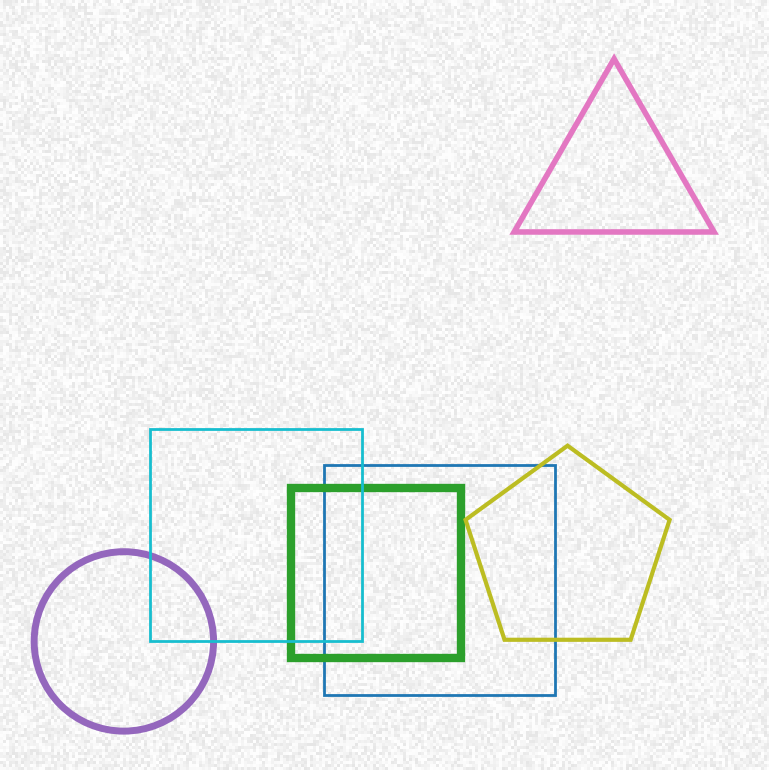[{"shape": "square", "thickness": 1, "radius": 0.75, "center": [0.571, 0.247]}, {"shape": "square", "thickness": 3, "radius": 0.55, "center": [0.488, 0.255]}, {"shape": "circle", "thickness": 2.5, "radius": 0.58, "center": [0.161, 0.167]}, {"shape": "triangle", "thickness": 2, "radius": 0.75, "center": [0.798, 0.774]}, {"shape": "pentagon", "thickness": 1.5, "radius": 0.7, "center": [0.737, 0.282]}, {"shape": "square", "thickness": 1, "radius": 0.69, "center": [0.333, 0.305]}]